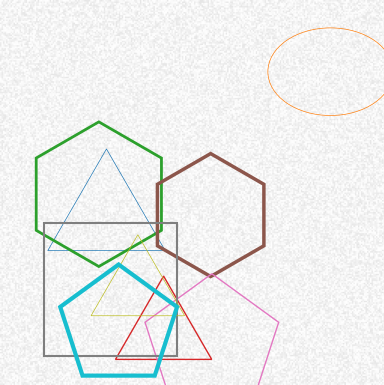[{"shape": "triangle", "thickness": 0.5, "radius": 0.88, "center": [0.277, 0.437]}, {"shape": "oval", "thickness": 0.5, "radius": 0.81, "center": [0.858, 0.814]}, {"shape": "hexagon", "thickness": 2, "radius": 0.94, "center": [0.257, 0.496]}, {"shape": "triangle", "thickness": 1, "radius": 0.72, "center": [0.425, 0.139]}, {"shape": "hexagon", "thickness": 2.5, "radius": 0.8, "center": [0.547, 0.441]}, {"shape": "pentagon", "thickness": 1, "radius": 0.91, "center": [0.55, 0.106]}, {"shape": "square", "thickness": 1.5, "radius": 0.86, "center": [0.287, 0.247]}, {"shape": "triangle", "thickness": 0.5, "radius": 0.7, "center": [0.358, 0.25]}, {"shape": "pentagon", "thickness": 3, "radius": 0.8, "center": [0.308, 0.153]}]